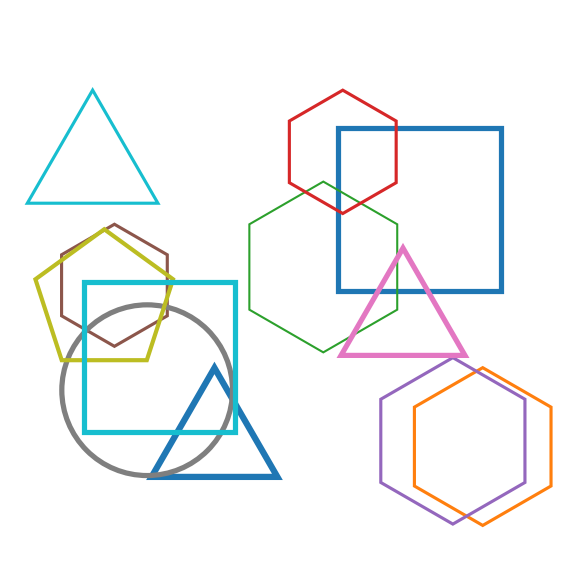[{"shape": "square", "thickness": 2.5, "radius": 0.7, "center": [0.726, 0.636]}, {"shape": "triangle", "thickness": 3, "radius": 0.63, "center": [0.371, 0.236]}, {"shape": "hexagon", "thickness": 1.5, "radius": 0.68, "center": [0.836, 0.226]}, {"shape": "hexagon", "thickness": 1, "radius": 0.74, "center": [0.56, 0.537]}, {"shape": "hexagon", "thickness": 1.5, "radius": 0.53, "center": [0.594, 0.736]}, {"shape": "hexagon", "thickness": 1.5, "radius": 0.72, "center": [0.784, 0.236]}, {"shape": "hexagon", "thickness": 1.5, "radius": 0.53, "center": [0.198, 0.505]}, {"shape": "triangle", "thickness": 2.5, "radius": 0.62, "center": [0.698, 0.446]}, {"shape": "circle", "thickness": 2.5, "radius": 0.74, "center": [0.255, 0.323]}, {"shape": "pentagon", "thickness": 2, "radius": 0.63, "center": [0.181, 0.477]}, {"shape": "square", "thickness": 2.5, "radius": 0.65, "center": [0.276, 0.381]}, {"shape": "triangle", "thickness": 1.5, "radius": 0.65, "center": [0.16, 0.713]}]